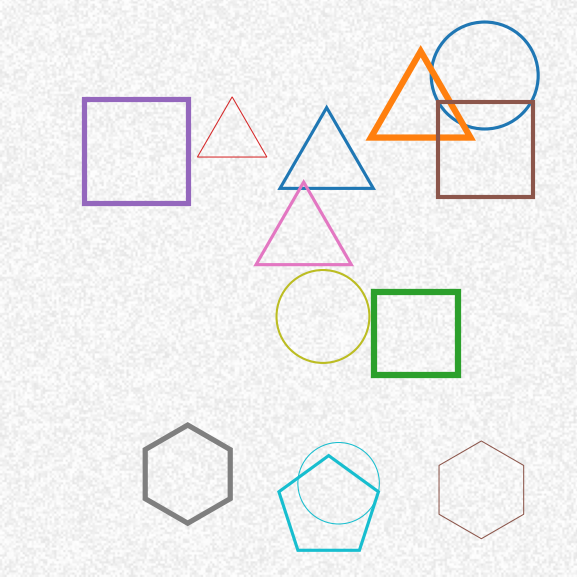[{"shape": "triangle", "thickness": 1.5, "radius": 0.47, "center": [0.566, 0.72]}, {"shape": "circle", "thickness": 1.5, "radius": 0.46, "center": [0.839, 0.868]}, {"shape": "triangle", "thickness": 3, "radius": 0.5, "center": [0.728, 0.811]}, {"shape": "square", "thickness": 3, "radius": 0.36, "center": [0.72, 0.422]}, {"shape": "triangle", "thickness": 0.5, "radius": 0.35, "center": [0.402, 0.762]}, {"shape": "square", "thickness": 2.5, "radius": 0.45, "center": [0.235, 0.738]}, {"shape": "hexagon", "thickness": 0.5, "radius": 0.42, "center": [0.834, 0.151]}, {"shape": "square", "thickness": 2, "radius": 0.41, "center": [0.841, 0.74]}, {"shape": "triangle", "thickness": 1.5, "radius": 0.48, "center": [0.526, 0.588]}, {"shape": "hexagon", "thickness": 2.5, "radius": 0.42, "center": [0.325, 0.178]}, {"shape": "circle", "thickness": 1, "radius": 0.4, "center": [0.559, 0.451]}, {"shape": "circle", "thickness": 0.5, "radius": 0.35, "center": [0.586, 0.162]}, {"shape": "pentagon", "thickness": 1.5, "radius": 0.45, "center": [0.569, 0.12]}]